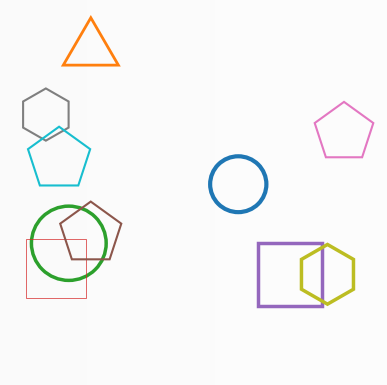[{"shape": "circle", "thickness": 3, "radius": 0.36, "center": [0.615, 0.522]}, {"shape": "triangle", "thickness": 2, "radius": 0.41, "center": [0.234, 0.872]}, {"shape": "circle", "thickness": 2.5, "radius": 0.48, "center": [0.178, 0.368]}, {"shape": "square", "thickness": 0.5, "radius": 0.39, "center": [0.145, 0.303]}, {"shape": "square", "thickness": 2.5, "radius": 0.41, "center": [0.749, 0.287]}, {"shape": "pentagon", "thickness": 1.5, "radius": 0.41, "center": [0.234, 0.393]}, {"shape": "pentagon", "thickness": 1.5, "radius": 0.4, "center": [0.888, 0.656]}, {"shape": "hexagon", "thickness": 1.5, "radius": 0.34, "center": [0.118, 0.702]}, {"shape": "hexagon", "thickness": 2.5, "radius": 0.39, "center": [0.845, 0.287]}, {"shape": "pentagon", "thickness": 1.5, "radius": 0.42, "center": [0.152, 0.587]}]